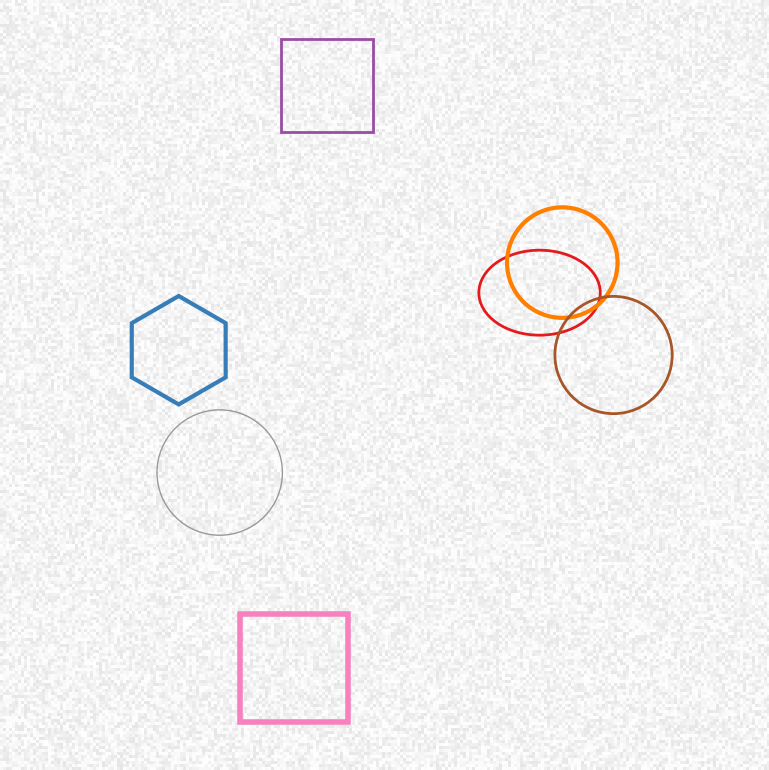[{"shape": "oval", "thickness": 1, "radius": 0.39, "center": [0.701, 0.62]}, {"shape": "hexagon", "thickness": 1.5, "radius": 0.35, "center": [0.232, 0.545]}, {"shape": "square", "thickness": 1, "radius": 0.3, "center": [0.425, 0.889]}, {"shape": "circle", "thickness": 1.5, "radius": 0.36, "center": [0.73, 0.659]}, {"shape": "circle", "thickness": 1, "radius": 0.38, "center": [0.797, 0.539]}, {"shape": "square", "thickness": 2, "radius": 0.35, "center": [0.382, 0.132]}, {"shape": "circle", "thickness": 0.5, "radius": 0.41, "center": [0.285, 0.386]}]